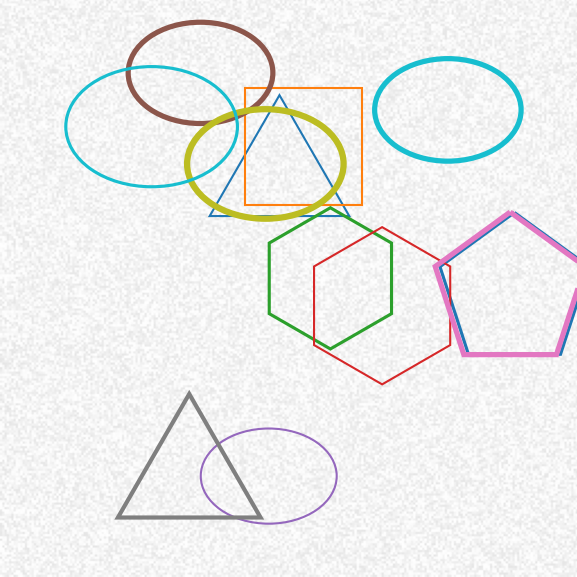[{"shape": "triangle", "thickness": 1, "radius": 0.7, "center": [0.484, 0.695]}, {"shape": "pentagon", "thickness": 1.5, "radius": 0.68, "center": [0.891, 0.495]}, {"shape": "square", "thickness": 1, "radius": 0.51, "center": [0.526, 0.746]}, {"shape": "hexagon", "thickness": 1.5, "radius": 0.61, "center": [0.572, 0.517]}, {"shape": "hexagon", "thickness": 1, "radius": 0.68, "center": [0.662, 0.47]}, {"shape": "oval", "thickness": 1, "radius": 0.59, "center": [0.465, 0.175]}, {"shape": "oval", "thickness": 2.5, "radius": 0.63, "center": [0.347, 0.873]}, {"shape": "pentagon", "thickness": 2.5, "radius": 0.68, "center": [0.883, 0.495]}, {"shape": "triangle", "thickness": 2, "radius": 0.71, "center": [0.328, 0.174]}, {"shape": "oval", "thickness": 3, "radius": 0.68, "center": [0.459, 0.715]}, {"shape": "oval", "thickness": 1.5, "radius": 0.74, "center": [0.263, 0.78]}, {"shape": "oval", "thickness": 2.5, "radius": 0.63, "center": [0.776, 0.809]}]